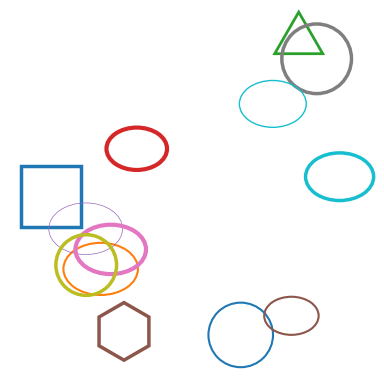[{"shape": "square", "thickness": 2.5, "radius": 0.4, "center": [0.132, 0.49]}, {"shape": "circle", "thickness": 1.5, "radius": 0.42, "center": [0.625, 0.13]}, {"shape": "oval", "thickness": 1.5, "radius": 0.48, "center": [0.262, 0.302]}, {"shape": "triangle", "thickness": 2, "radius": 0.36, "center": [0.776, 0.897]}, {"shape": "oval", "thickness": 3, "radius": 0.39, "center": [0.355, 0.614]}, {"shape": "oval", "thickness": 0.5, "radius": 0.48, "center": [0.223, 0.406]}, {"shape": "hexagon", "thickness": 2.5, "radius": 0.37, "center": [0.322, 0.139]}, {"shape": "oval", "thickness": 1.5, "radius": 0.35, "center": [0.757, 0.18]}, {"shape": "oval", "thickness": 3, "radius": 0.46, "center": [0.288, 0.352]}, {"shape": "circle", "thickness": 2.5, "radius": 0.45, "center": [0.823, 0.847]}, {"shape": "circle", "thickness": 2.5, "radius": 0.39, "center": [0.224, 0.312]}, {"shape": "oval", "thickness": 1, "radius": 0.43, "center": [0.709, 0.73]}, {"shape": "oval", "thickness": 2.5, "radius": 0.44, "center": [0.882, 0.541]}]